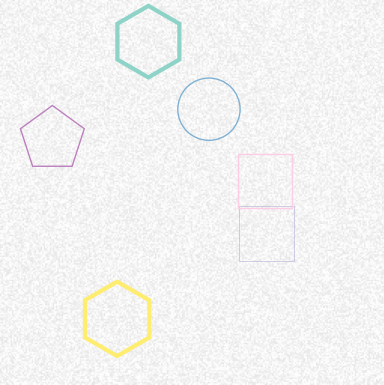[{"shape": "hexagon", "thickness": 3, "radius": 0.46, "center": [0.385, 0.892]}, {"shape": "square", "thickness": 0.5, "radius": 0.36, "center": [0.692, 0.394]}, {"shape": "circle", "thickness": 1, "radius": 0.4, "center": [0.543, 0.716]}, {"shape": "square", "thickness": 1, "radius": 0.35, "center": [0.688, 0.53]}, {"shape": "pentagon", "thickness": 1, "radius": 0.44, "center": [0.136, 0.639]}, {"shape": "hexagon", "thickness": 3, "radius": 0.48, "center": [0.304, 0.172]}]